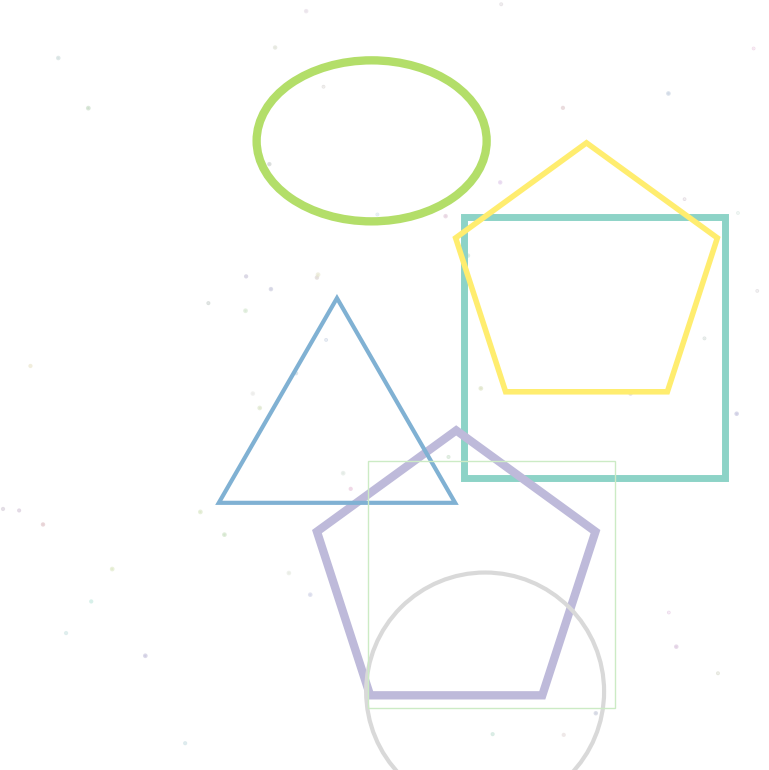[{"shape": "square", "thickness": 2.5, "radius": 0.85, "center": [0.772, 0.549]}, {"shape": "pentagon", "thickness": 3, "radius": 0.95, "center": [0.592, 0.251]}, {"shape": "triangle", "thickness": 1.5, "radius": 0.89, "center": [0.438, 0.436]}, {"shape": "oval", "thickness": 3, "radius": 0.75, "center": [0.483, 0.817]}, {"shape": "circle", "thickness": 1.5, "radius": 0.77, "center": [0.63, 0.102]}, {"shape": "square", "thickness": 0.5, "radius": 0.8, "center": [0.638, 0.241]}, {"shape": "pentagon", "thickness": 2, "radius": 0.89, "center": [0.762, 0.636]}]